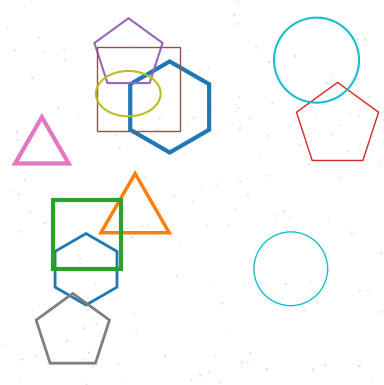[{"shape": "hexagon", "thickness": 2, "radius": 0.46, "center": [0.223, 0.301]}, {"shape": "hexagon", "thickness": 3, "radius": 0.59, "center": [0.441, 0.722]}, {"shape": "triangle", "thickness": 2.5, "radius": 0.51, "center": [0.351, 0.447]}, {"shape": "square", "thickness": 3, "radius": 0.45, "center": [0.226, 0.391]}, {"shape": "pentagon", "thickness": 1, "radius": 0.56, "center": [0.877, 0.674]}, {"shape": "pentagon", "thickness": 1.5, "radius": 0.47, "center": [0.334, 0.86]}, {"shape": "square", "thickness": 1, "radius": 0.54, "center": [0.36, 0.768]}, {"shape": "triangle", "thickness": 3, "radius": 0.4, "center": [0.109, 0.616]}, {"shape": "pentagon", "thickness": 2, "radius": 0.5, "center": [0.189, 0.138]}, {"shape": "oval", "thickness": 1.5, "radius": 0.42, "center": [0.333, 0.757]}, {"shape": "circle", "thickness": 1.5, "radius": 0.55, "center": [0.822, 0.844]}, {"shape": "circle", "thickness": 1, "radius": 0.48, "center": [0.755, 0.302]}]